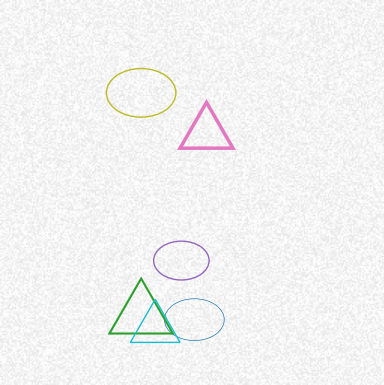[{"shape": "oval", "thickness": 0.5, "radius": 0.39, "center": [0.505, 0.17]}, {"shape": "triangle", "thickness": 1.5, "radius": 0.48, "center": [0.367, 0.181]}, {"shape": "oval", "thickness": 1, "radius": 0.36, "center": [0.471, 0.323]}, {"shape": "triangle", "thickness": 2.5, "radius": 0.4, "center": [0.536, 0.655]}, {"shape": "oval", "thickness": 1, "radius": 0.45, "center": [0.367, 0.759]}, {"shape": "triangle", "thickness": 1, "radius": 0.37, "center": [0.403, 0.148]}]